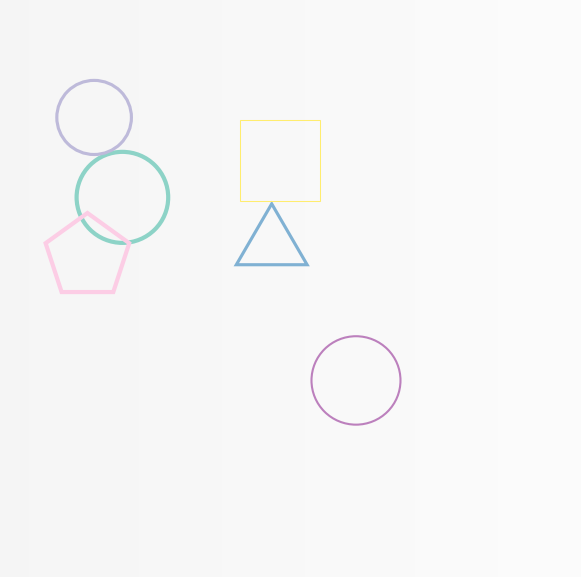[{"shape": "circle", "thickness": 2, "radius": 0.39, "center": [0.211, 0.657]}, {"shape": "circle", "thickness": 1.5, "radius": 0.32, "center": [0.162, 0.796]}, {"shape": "triangle", "thickness": 1.5, "radius": 0.35, "center": [0.467, 0.576]}, {"shape": "pentagon", "thickness": 2, "radius": 0.38, "center": [0.15, 0.555]}, {"shape": "circle", "thickness": 1, "radius": 0.38, "center": [0.612, 0.34]}, {"shape": "square", "thickness": 0.5, "radius": 0.35, "center": [0.482, 0.721]}]